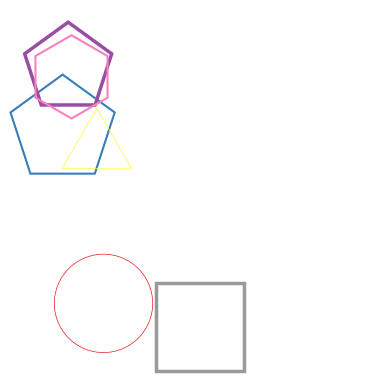[{"shape": "circle", "thickness": 0.5, "radius": 0.64, "center": [0.269, 0.212]}, {"shape": "pentagon", "thickness": 1.5, "radius": 0.71, "center": [0.163, 0.664]}, {"shape": "pentagon", "thickness": 2.5, "radius": 0.59, "center": [0.177, 0.824]}, {"shape": "triangle", "thickness": 0.5, "radius": 0.52, "center": [0.251, 0.615]}, {"shape": "hexagon", "thickness": 1.5, "radius": 0.54, "center": [0.186, 0.8]}, {"shape": "square", "thickness": 2.5, "radius": 0.57, "center": [0.519, 0.151]}]